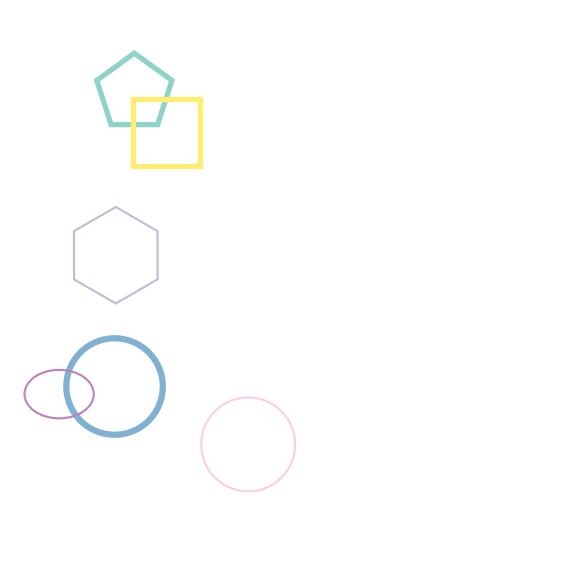[{"shape": "pentagon", "thickness": 2.5, "radius": 0.34, "center": [0.233, 0.839]}, {"shape": "hexagon", "thickness": 1, "radius": 0.42, "center": [0.2, 0.557]}, {"shape": "circle", "thickness": 3, "radius": 0.42, "center": [0.198, 0.33]}, {"shape": "circle", "thickness": 1, "radius": 0.41, "center": [0.43, 0.23]}, {"shape": "oval", "thickness": 1, "radius": 0.3, "center": [0.102, 0.317]}, {"shape": "square", "thickness": 2.5, "radius": 0.29, "center": [0.288, 0.769]}]